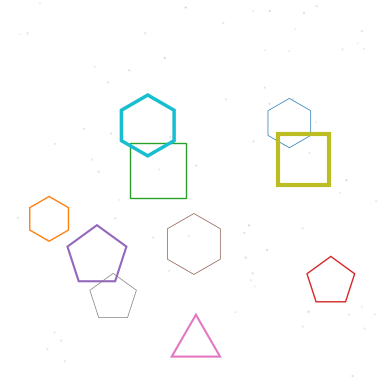[{"shape": "hexagon", "thickness": 0.5, "radius": 0.32, "center": [0.752, 0.68]}, {"shape": "hexagon", "thickness": 1, "radius": 0.29, "center": [0.128, 0.432]}, {"shape": "square", "thickness": 1, "radius": 0.36, "center": [0.41, 0.558]}, {"shape": "pentagon", "thickness": 1, "radius": 0.33, "center": [0.859, 0.269]}, {"shape": "pentagon", "thickness": 1.5, "radius": 0.4, "center": [0.252, 0.335]}, {"shape": "hexagon", "thickness": 0.5, "radius": 0.4, "center": [0.504, 0.366]}, {"shape": "triangle", "thickness": 1.5, "radius": 0.36, "center": [0.509, 0.11]}, {"shape": "pentagon", "thickness": 0.5, "radius": 0.32, "center": [0.294, 0.226]}, {"shape": "square", "thickness": 3, "radius": 0.33, "center": [0.787, 0.585]}, {"shape": "hexagon", "thickness": 2.5, "radius": 0.4, "center": [0.384, 0.674]}]